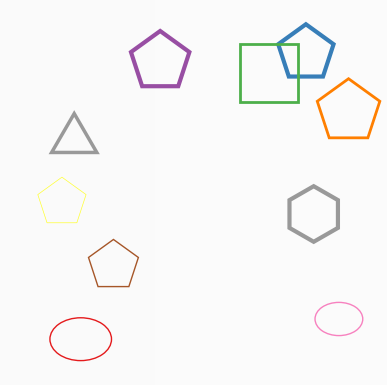[{"shape": "oval", "thickness": 1, "radius": 0.4, "center": [0.208, 0.119]}, {"shape": "pentagon", "thickness": 3, "radius": 0.38, "center": [0.789, 0.862]}, {"shape": "square", "thickness": 2, "radius": 0.37, "center": [0.695, 0.81]}, {"shape": "pentagon", "thickness": 3, "radius": 0.4, "center": [0.413, 0.84]}, {"shape": "pentagon", "thickness": 2, "radius": 0.42, "center": [0.899, 0.711]}, {"shape": "pentagon", "thickness": 0.5, "radius": 0.33, "center": [0.16, 0.474]}, {"shape": "pentagon", "thickness": 1, "radius": 0.34, "center": [0.293, 0.31]}, {"shape": "oval", "thickness": 1, "radius": 0.31, "center": [0.875, 0.171]}, {"shape": "hexagon", "thickness": 3, "radius": 0.36, "center": [0.81, 0.444]}, {"shape": "triangle", "thickness": 2.5, "radius": 0.34, "center": [0.192, 0.638]}]